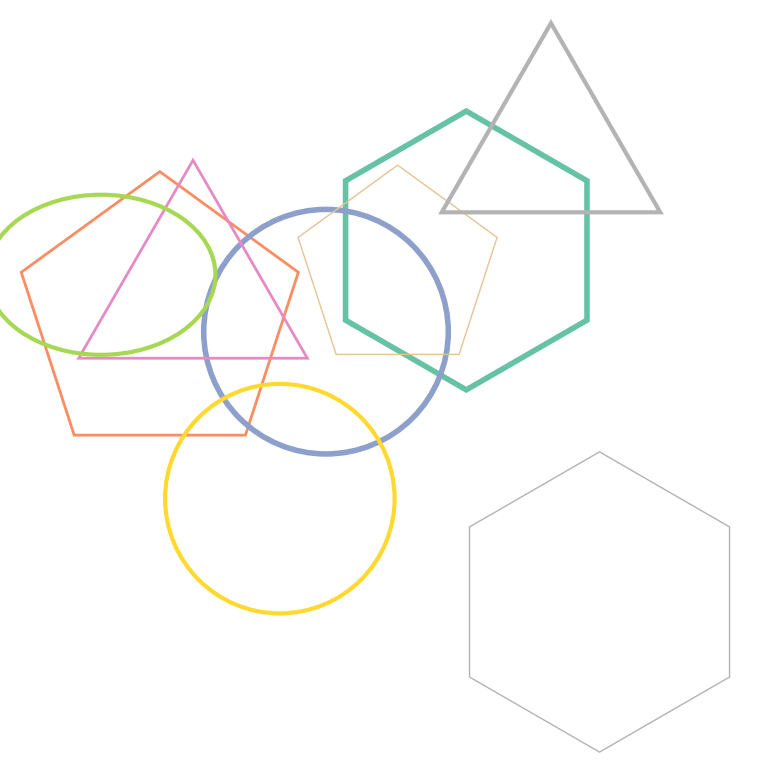[{"shape": "hexagon", "thickness": 2, "radius": 0.91, "center": [0.606, 0.675]}, {"shape": "pentagon", "thickness": 1, "radius": 0.95, "center": [0.208, 0.588]}, {"shape": "circle", "thickness": 2, "radius": 0.79, "center": [0.423, 0.569]}, {"shape": "triangle", "thickness": 1, "radius": 0.86, "center": [0.251, 0.62]}, {"shape": "oval", "thickness": 1.5, "radius": 0.74, "center": [0.131, 0.643]}, {"shape": "circle", "thickness": 1.5, "radius": 0.75, "center": [0.363, 0.352]}, {"shape": "pentagon", "thickness": 0.5, "radius": 0.68, "center": [0.516, 0.65]}, {"shape": "hexagon", "thickness": 0.5, "radius": 0.97, "center": [0.779, 0.218]}, {"shape": "triangle", "thickness": 1.5, "radius": 0.82, "center": [0.716, 0.806]}]